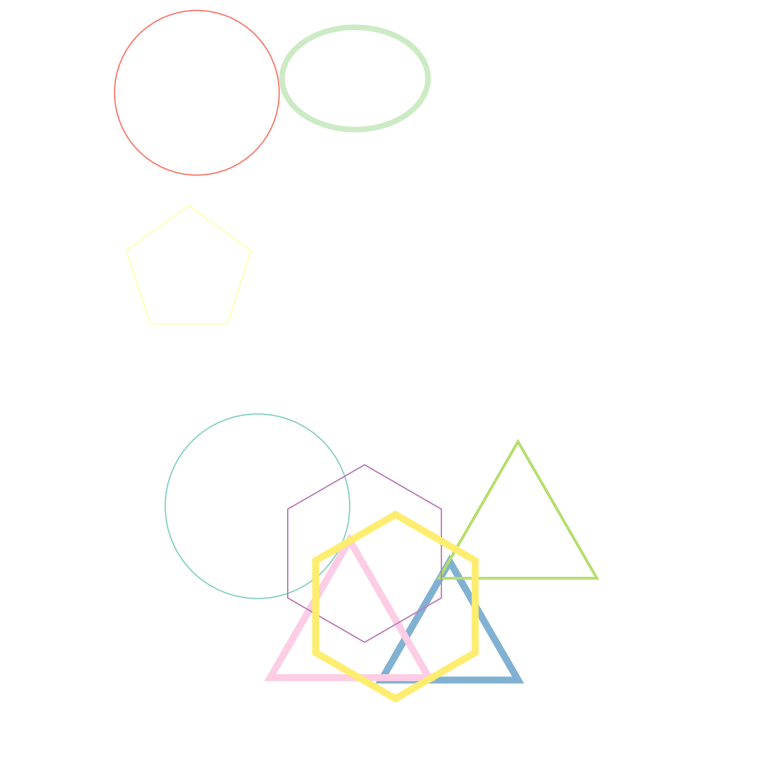[{"shape": "circle", "thickness": 0.5, "radius": 0.6, "center": [0.334, 0.343]}, {"shape": "pentagon", "thickness": 0.5, "radius": 0.43, "center": [0.245, 0.648]}, {"shape": "circle", "thickness": 0.5, "radius": 0.53, "center": [0.256, 0.88]}, {"shape": "triangle", "thickness": 2.5, "radius": 0.51, "center": [0.584, 0.168]}, {"shape": "triangle", "thickness": 1, "radius": 0.59, "center": [0.673, 0.308]}, {"shape": "triangle", "thickness": 2.5, "radius": 0.59, "center": [0.454, 0.179]}, {"shape": "hexagon", "thickness": 0.5, "radius": 0.58, "center": [0.473, 0.281]}, {"shape": "oval", "thickness": 2, "radius": 0.47, "center": [0.461, 0.898]}, {"shape": "hexagon", "thickness": 2.5, "radius": 0.6, "center": [0.514, 0.212]}]